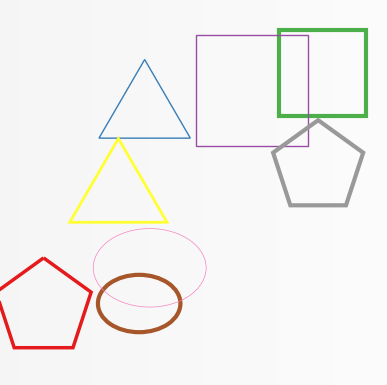[{"shape": "pentagon", "thickness": 2.5, "radius": 0.64, "center": [0.113, 0.201]}, {"shape": "triangle", "thickness": 1, "radius": 0.68, "center": [0.373, 0.709]}, {"shape": "square", "thickness": 3, "radius": 0.56, "center": [0.832, 0.811]}, {"shape": "square", "thickness": 1, "radius": 0.72, "center": [0.651, 0.765]}, {"shape": "triangle", "thickness": 2, "radius": 0.72, "center": [0.306, 0.495]}, {"shape": "oval", "thickness": 3, "radius": 0.53, "center": [0.359, 0.212]}, {"shape": "oval", "thickness": 0.5, "radius": 0.73, "center": [0.386, 0.304]}, {"shape": "pentagon", "thickness": 3, "radius": 0.61, "center": [0.821, 0.566]}]